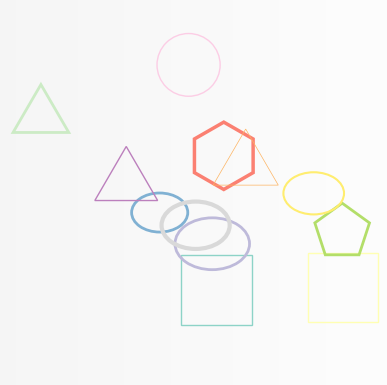[{"shape": "square", "thickness": 1, "radius": 0.46, "center": [0.559, 0.247]}, {"shape": "square", "thickness": 1, "radius": 0.45, "center": [0.885, 0.253]}, {"shape": "oval", "thickness": 2, "radius": 0.48, "center": [0.548, 0.367]}, {"shape": "hexagon", "thickness": 2.5, "radius": 0.44, "center": [0.577, 0.595]}, {"shape": "oval", "thickness": 2, "radius": 0.36, "center": [0.412, 0.448]}, {"shape": "triangle", "thickness": 0.5, "radius": 0.49, "center": [0.634, 0.568]}, {"shape": "pentagon", "thickness": 2, "radius": 0.37, "center": [0.883, 0.398]}, {"shape": "circle", "thickness": 1, "radius": 0.41, "center": [0.487, 0.831]}, {"shape": "oval", "thickness": 3, "radius": 0.44, "center": [0.505, 0.415]}, {"shape": "triangle", "thickness": 1, "radius": 0.47, "center": [0.326, 0.526]}, {"shape": "triangle", "thickness": 2, "radius": 0.42, "center": [0.106, 0.697]}, {"shape": "oval", "thickness": 1.5, "radius": 0.39, "center": [0.81, 0.498]}]